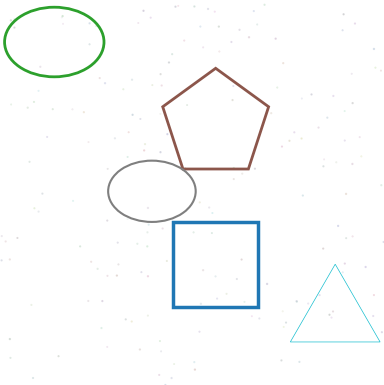[{"shape": "square", "thickness": 2.5, "radius": 0.55, "center": [0.56, 0.312]}, {"shape": "oval", "thickness": 2, "radius": 0.65, "center": [0.141, 0.891]}, {"shape": "pentagon", "thickness": 2, "radius": 0.72, "center": [0.56, 0.678]}, {"shape": "oval", "thickness": 1.5, "radius": 0.57, "center": [0.395, 0.503]}, {"shape": "triangle", "thickness": 0.5, "radius": 0.67, "center": [0.871, 0.179]}]